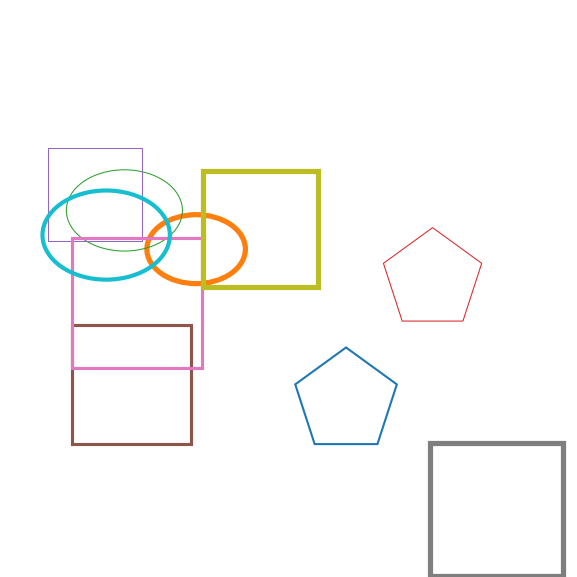[{"shape": "pentagon", "thickness": 1, "radius": 0.46, "center": [0.599, 0.305]}, {"shape": "oval", "thickness": 2.5, "radius": 0.43, "center": [0.34, 0.568]}, {"shape": "oval", "thickness": 0.5, "radius": 0.5, "center": [0.215, 0.635]}, {"shape": "pentagon", "thickness": 0.5, "radius": 0.45, "center": [0.749, 0.516]}, {"shape": "square", "thickness": 0.5, "radius": 0.41, "center": [0.165, 0.662]}, {"shape": "square", "thickness": 1.5, "radius": 0.52, "center": [0.228, 0.333]}, {"shape": "square", "thickness": 1.5, "radius": 0.56, "center": [0.238, 0.474]}, {"shape": "square", "thickness": 2.5, "radius": 0.58, "center": [0.86, 0.117]}, {"shape": "square", "thickness": 2.5, "radius": 0.5, "center": [0.452, 0.602]}, {"shape": "oval", "thickness": 2, "radius": 0.55, "center": [0.184, 0.592]}]